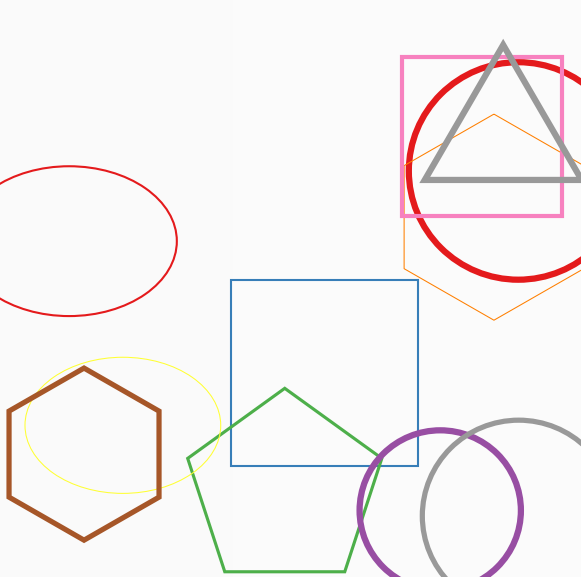[{"shape": "circle", "thickness": 3, "radius": 0.94, "center": [0.892, 0.703]}, {"shape": "oval", "thickness": 1, "radius": 0.93, "center": [0.119, 0.582]}, {"shape": "square", "thickness": 1, "radius": 0.8, "center": [0.558, 0.353]}, {"shape": "pentagon", "thickness": 1.5, "radius": 0.88, "center": [0.49, 0.151]}, {"shape": "circle", "thickness": 3, "radius": 0.69, "center": [0.757, 0.115]}, {"shape": "hexagon", "thickness": 0.5, "radius": 0.89, "center": [0.85, 0.623]}, {"shape": "oval", "thickness": 0.5, "radius": 0.84, "center": [0.211, 0.263]}, {"shape": "hexagon", "thickness": 2.5, "radius": 0.74, "center": [0.145, 0.213]}, {"shape": "square", "thickness": 2, "radius": 0.69, "center": [0.829, 0.763]}, {"shape": "circle", "thickness": 2.5, "radius": 0.83, "center": [0.892, 0.106]}, {"shape": "triangle", "thickness": 3, "radius": 0.78, "center": [0.866, 0.765]}]